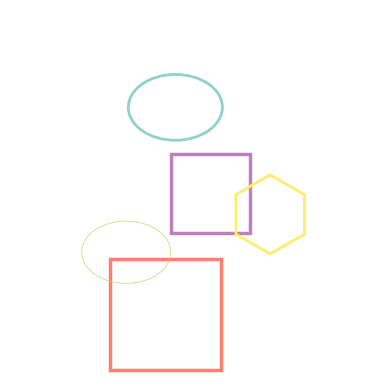[{"shape": "oval", "thickness": 2, "radius": 0.61, "center": [0.455, 0.721]}, {"shape": "square", "thickness": 2.5, "radius": 0.72, "center": [0.429, 0.184]}, {"shape": "oval", "thickness": 0.5, "radius": 0.58, "center": [0.328, 0.345]}, {"shape": "square", "thickness": 2.5, "radius": 0.51, "center": [0.547, 0.498]}, {"shape": "hexagon", "thickness": 2, "radius": 0.51, "center": [0.702, 0.443]}]